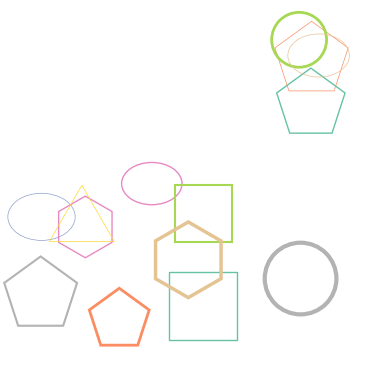[{"shape": "square", "thickness": 1, "radius": 0.44, "center": [0.527, 0.205]}, {"shape": "pentagon", "thickness": 1, "radius": 0.47, "center": [0.807, 0.73]}, {"shape": "pentagon", "thickness": 2, "radius": 0.41, "center": [0.31, 0.17]}, {"shape": "pentagon", "thickness": 0.5, "radius": 0.5, "center": [0.809, 0.845]}, {"shape": "oval", "thickness": 0.5, "radius": 0.44, "center": [0.108, 0.437]}, {"shape": "hexagon", "thickness": 1, "radius": 0.4, "center": [0.222, 0.411]}, {"shape": "oval", "thickness": 1, "radius": 0.39, "center": [0.394, 0.523]}, {"shape": "square", "thickness": 1.5, "radius": 0.37, "center": [0.529, 0.445]}, {"shape": "circle", "thickness": 2, "radius": 0.36, "center": [0.777, 0.897]}, {"shape": "triangle", "thickness": 0.5, "radius": 0.49, "center": [0.213, 0.421]}, {"shape": "hexagon", "thickness": 2.5, "radius": 0.49, "center": [0.489, 0.325]}, {"shape": "oval", "thickness": 0.5, "radius": 0.4, "center": [0.828, 0.856]}, {"shape": "circle", "thickness": 3, "radius": 0.47, "center": [0.781, 0.277]}, {"shape": "pentagon", "thickness": 1.5, "radius": 0.5, "center": [0.106, 0.234]}]